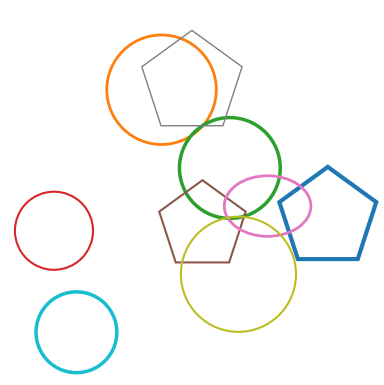[{"shape": "pentagon", "thickness": 3, "radius": 0.66, "center": [0.851, 0.434]}, {"shape": "circle", "thickness": 2, "radius": 0.71, "center": [0.42, 0.767]}, {"shape": "circle", "thickness": 2.5, "radius": 0.65, "center": [0.597, 0.564]}, {"shape": "circle", "thickness": 1.5, "radius": 0.51, "center": [0.14, 0.401]}, {"shape": "pentagon", "thickness": 1.5, "radius": 0.59, "center": [0.526, 0.414]}, {"shape": "oval", "thickness": 2, "radius": 0.56, "center": [0.695, 0.465]}, {"shape": "pentagon", "thickness": 1, "radius": 0.68, "center": [0.499, 0.784]}, {"shape": "circle", "thickness": 1.5, "radius": 0.75, "center": [0.619, 0.288]}, {"shape": "circle", "thickness": 2.5, "radius": 0.52, "center": [0.199, 0.137]}]